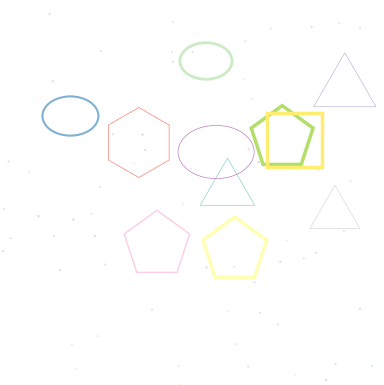[{"shape": "triangle", "thickness": 0.5, "radius": 0.41, "center": [0.591, 0.508]}, {"shape": "pentagon", "thickness": 2.5, "radius": 0.43, "center": [0.61, 0.349]}, {"shape": "triangle", "thickness": 0.5, "radius": 0.47, "center": [0.896, 0.77]}, {"shape": "hexagon", "thickness": 0.5, "radius": 0.45, "center": [0.361, 0.63]}, {"shape": "oval", "thickness": 1.5, "radius": 0.36, "center": [0.183, 0.699]}, {"shape": "pentagon", "thickness": 2.5, "radius": 0.42, "center": [0.733, 0.641]}, {"shape": "pentagon", "thickness": 1, "radius": 0.45, "center": [0.408, 0.365]}, {"shape": "triangle", "thickness": 0.5, "radius": 0.38, "center": [0.87, 0.444]}, {"shape": "oval", "thickness": 0.5, "radius": 0.49, "center": [0.561, 0.605]}, {"shape": "oval", "thickness": 2, "radius": 0.34, "center": [0.535, 0.842]}, {"shape": "square", "thickness": 2.5, "radius": 0.36, "center": [0.765, 0.637]}]